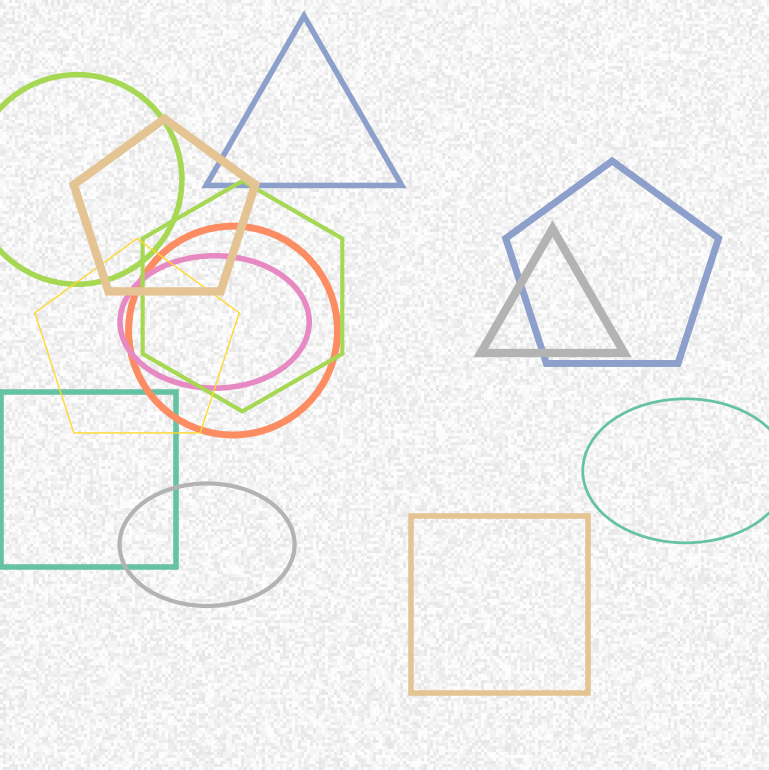[{"shape": "square", "thickness": 2, "radius": 0.57, "center": [0.115, 0.377]}, {"shape": "oval", "thickness": 1, "radius": 0.67, "center": [0.89, 0.389]}, {"shape": "circle", "thickness": 2.5, "radius": 0.68, "center": [0.303, 0.571]}, {"shape": "pentagon", "thickness": 2.5, "radius": 0.73, "center": [0.795, 0.646]}, {"shape": "triangle", "thickness": 2, "radius": 0.73, "center": [0.395, 0.833]}, {"shape": "oval", "thickness": 2, "radius": 0.61, "center": [0.279, 0.582]}, {"shape": "circle", "thickness": 2, "radius": 0.68, "center": [0.1, 0.767]}, {"shape": "hexagon", "thickness": 1.5, "radius": 0.75, "center": [0.315, 0.615]}, {"shape": "pentagon", "thickness": 0.5, "radius": 0.7, "center": [0.178, 0.551]}, {"shape": "pentagon", "thickness": 3, "radius": 0.62, "center": [0.214, 0.722]}, {"shape": "square", "thickness": 2, "radius": 0.57, "center": [0.649, 0.215]}, {"shape": "oval", "thickness": 1.5, "radius": 0.57, "center": [0.269, 0.293]}, {"shape": "triangle", "thickness": 3, "radius": 0.54, "center": [0.718, 0.595]}]